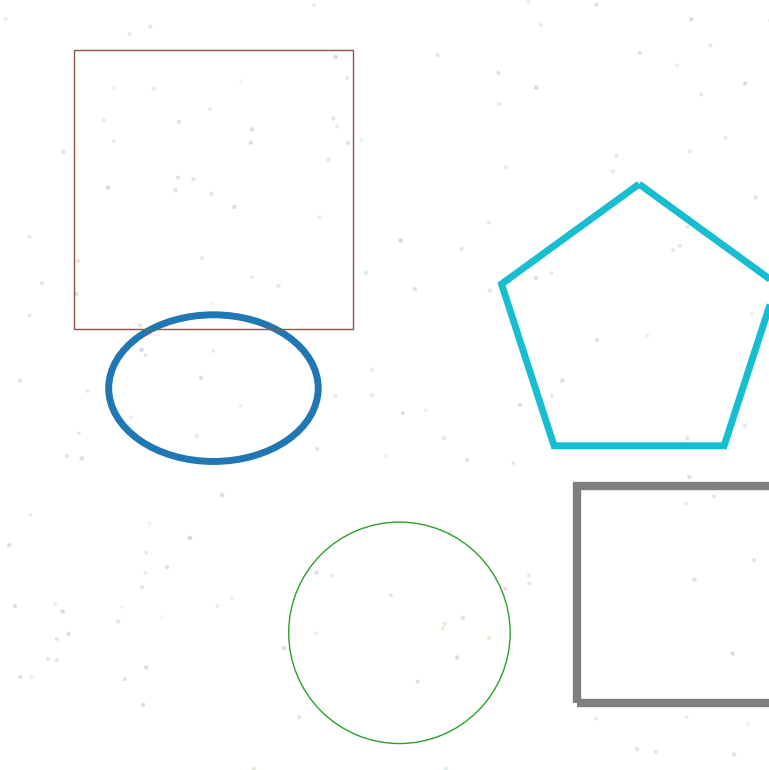[{"shape": "oval", "thickness": 2.5, "radius": 0.68, "center": [0.277, 0.496]}, {"shape": "circle", "thickness": 0.5, "radius": 0.72, "center": [0.519, 0.178]}, {"shape": "square", "thickness": 0.5, "radius": 0.91, "center": [0.278, 0.754]}, {"shape": "square", "thickness": 3, "radius": 0.7, "center": [0.891, 0.228]}, {"shape": "pentagon", "thickness": 2.5, "radius": 0.94, "center": [0.83, 0.573]}]